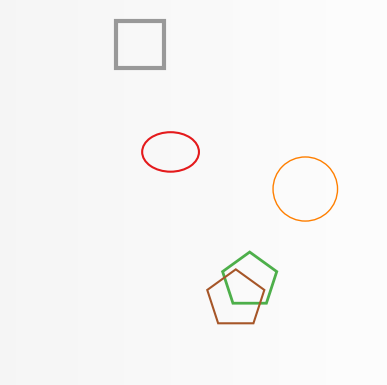[{"shape": "oval", "thickness": 1.5, "radius": 0.37, "center": [0.44, 0.605]}, {"shape": "pentagon", "thickness": 2, "radius": 0.37, "center": [0.644, 0.272]}, {"shape": "circle", "thickness": 1, "radius": 0.42, "center": [0.788, 0.509]}, {"shape": "pentagon", "thickness": 1.5, "radius": 0.39, "center": [0.608, 0.223]}, {"shape": "square", "thickness": 3, "radius": 0.31, "center": [0.361, 0.884]}]